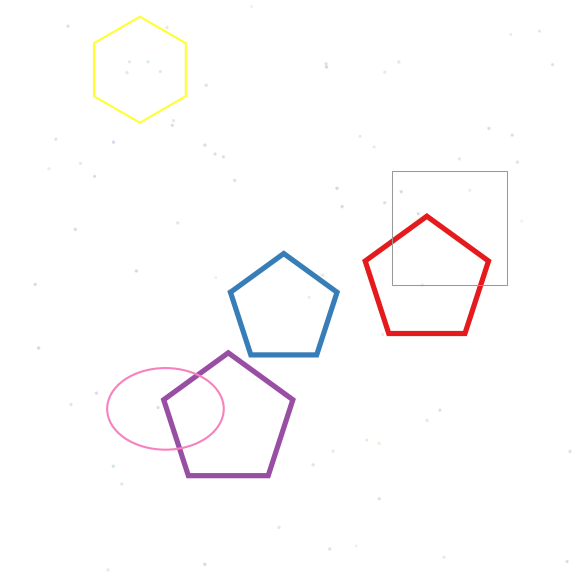[{"shape": "pentagon", "thickness": 2.5, "radius": 0.56, "center": [0.739, 0.512]}, {"shape": "pentagon", "thickness": 2.5, "radius": 0.49, "center": [0.491, 0.463]}, {"shape": "pentagon", "thickness": 2.5, "radius": 0.59, "center": [0.395, 0.271]}, {"shape": "hexagon", "thickness": 1, "radius": 0.46, "center": [0.242, 0.878]}, {"shape": "oval", "thickness": 1, "radius": 0.5, "center": [0.286, 0.291]}, {"shape": "square", "thickness": 0.5, "radius": 0.5, "center": [0.779, 0.604]}]